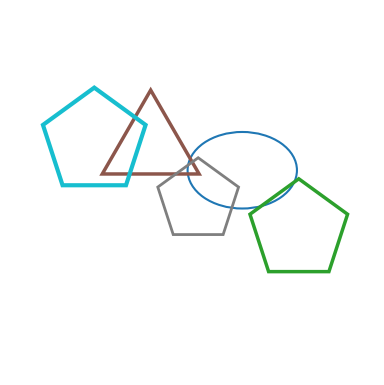[{"shape": "oval", "thickness": 1.5, "radius": 0.71, "center": [0.629, 0.558]}, {"shape": "pentagon", "thickness": 2.5, "radius": 0.67, "center": [0.776, 0.402]}, {"shape": "triangle", "thickness": 2.5, "radius": 0.73, "center": [0.391, 0.621]}, {"shape": "pentagon", "thickness": 2, "radius": 0.55, "center": [0.515, 0.48]}, {"shape": "pentagon", "thickness": 3, "radius": 0.7, "center": [0.245, 0.632]}]